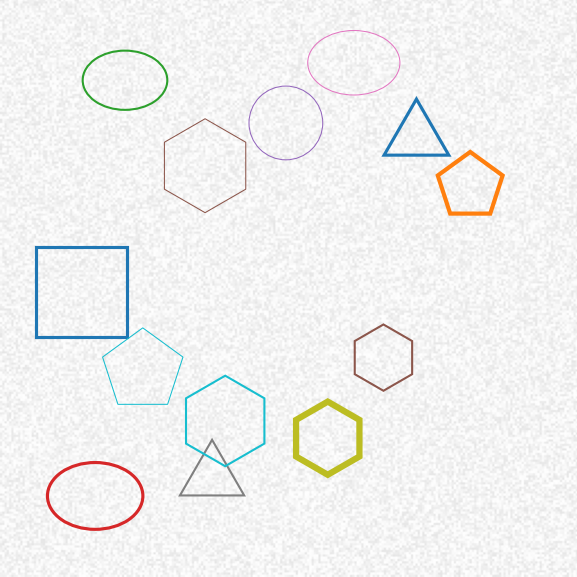[{"shape": "triangle", "thickness": 1.5, "radius": 0.32, "center": [0.721, 0.763]}, {"shape": "square", "thickness": 1.5, "radius": 0.39, "center": [0.141, 0.493]}, {"shape": "pentagon", "thickness": 2, "radius": 0.3, "center": [0.814, 0.677]}, {"shape": "oval", "thickness": 1, "radius": 0.37, "center": [0.216, 0.86]}, {"shape": "oval", "thickness": 1.5, "radius": 0.41, "center": [0.165, 0.14]}, {"shape": "circle", "thickness": 0.5, "radius": 0.32, "center": [0.495, 0.786]}, {"shape": "hexagon", "thickness": 1, "radius": 0.29, "center": [0.664, 0.38]}, {"shape": "hexagon", "thickness": 0.5, "radius": 0.41, "center": [0.355, 0.712]}, {"shape": "oval", "thickness": 0.5, "radius": 0.4, "center": [0.613, 0.89]}, {"shape": "triangle", "thickness": 1, "radius": 0.32, "center": [0.367, 0.173]}, {"shape": "hexagon", "thickness": 3, "radius": 0.32, "center": [0.568, 0.24]}, {"shape": "hexagon", "thickness": 1, "radius": 0.39, "center": [0.39, 0.27]}, {"shape": "pentagon", "thickness": 0.5, "radius": 0.37, "center": [0.247, 0.358]}]